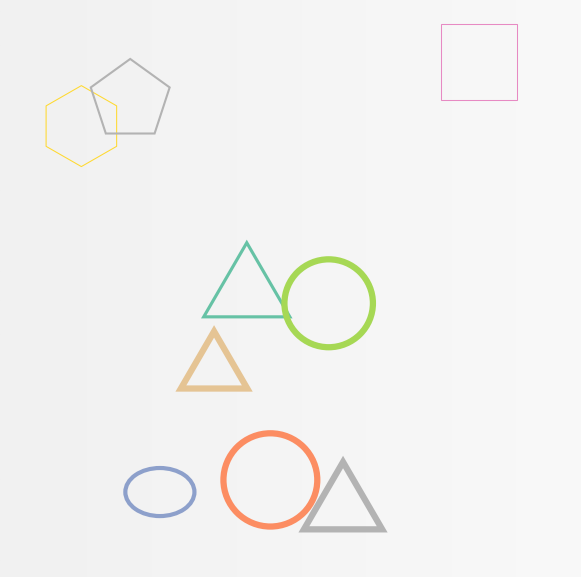[{"shape": "triangle", "thickness": 1.5, "radius": 0.43, "center": [0.425, 0.493]}, {"shape": "circle", "thickness": 3, "radius": 0.4, "center": [0.465, 0.168]}, {"shape": "oval", "thickness": 2, "radius": 0.3, "center": [0.275, 0.147]}, {"shape": "square", "thickness": 0.5, "radius": 0.33, "center": [0.824, 0.892]}, {"shape": "circle", "thickness": 3, "radius": 0.38, "center": [0.565, 0.474]}, {"shape": "hexagon", "thickness": 0.5, "radius": 0.35, "center": [0.14, 0.781]}, {"shape": "triangle", "thickness": 3, "radius": 0.33, "center": [0.368, 0.359]}, {"shape": "pentagon", "thickness": 1, "radius": 0.36, "center": [0.224, 0.826]}, {"shape": "triangle", "thickness": 3, "radius": 0.39, "center": [0.59, 0.121]}]